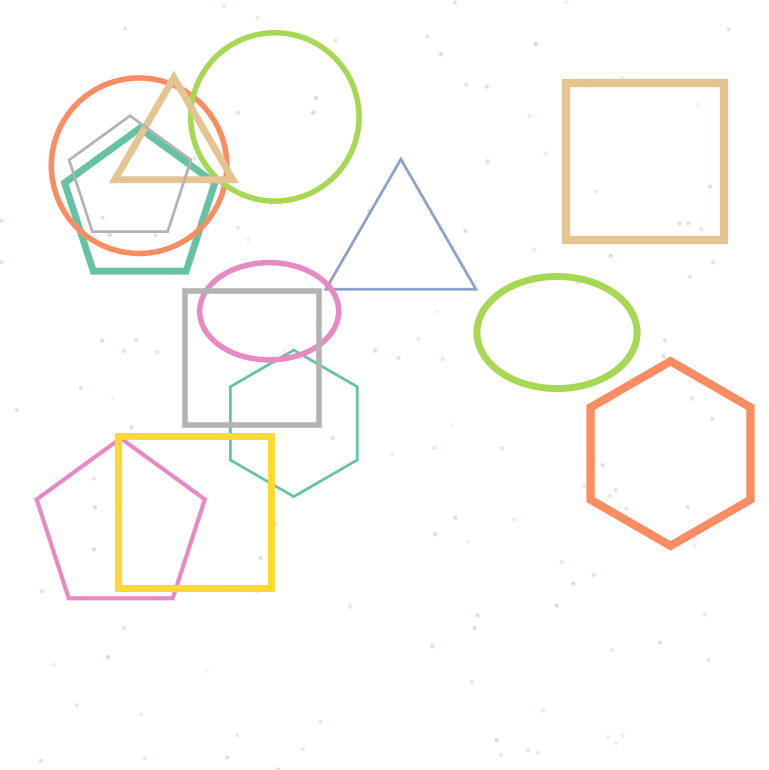[{"shape": "hexagon", "thickness": 1, "radius": 0.48, "center": [0.382, 0.45]}, {"shape": "pentagon", "thickness": 2.5, "radius": 0.51, "center": [0.181, 0.731]}, {"shape": "hexagon", "thickness": 3, "radius": 0.6, "center": [0.871, 0.411]}, {"shape": "circle", "thickness": 2, "radius": 0.57, "center": [0.181, 0.785]}, {"shape": "triangle", "thickness": 1, "radius": 0.56, "center": [0.521, 0.681]}, {"shape": "pentagon", "thickness": 1.5, "radius": 0.57, "center": [0.157, 0.316]}, {"shape": "oval", "thickness": 2, "radius": 0.45, "center": [0.35, 0.596]}, {"shape": "oval", "thickness": 2.5, "radius": 0.52, "center": [0.723, 0.568]}, {"shape": "circle", "thickness": 2, "radius": 0.55, "center": [0.357, 0.848]}, {"shape": "square", "thickness": 2.5, "radius": 0.5, "center": [0.253, 0.335]}, {"shape": "square", "thickness": 3, "radius": 0.51, "center": [0.838, 0.79]}, {"shape": "triangle", "thickness": 2.5, "radius": 0.44, "center": [0.226, 0.811]}, {"shape": "square", "thickness": 2, "radius": 0.44, "center": [0.327, 0.535]}, {"shape": "pentagon", "thickness": 1, "radius": 0.42, "center": [0.169, 0.766]}]